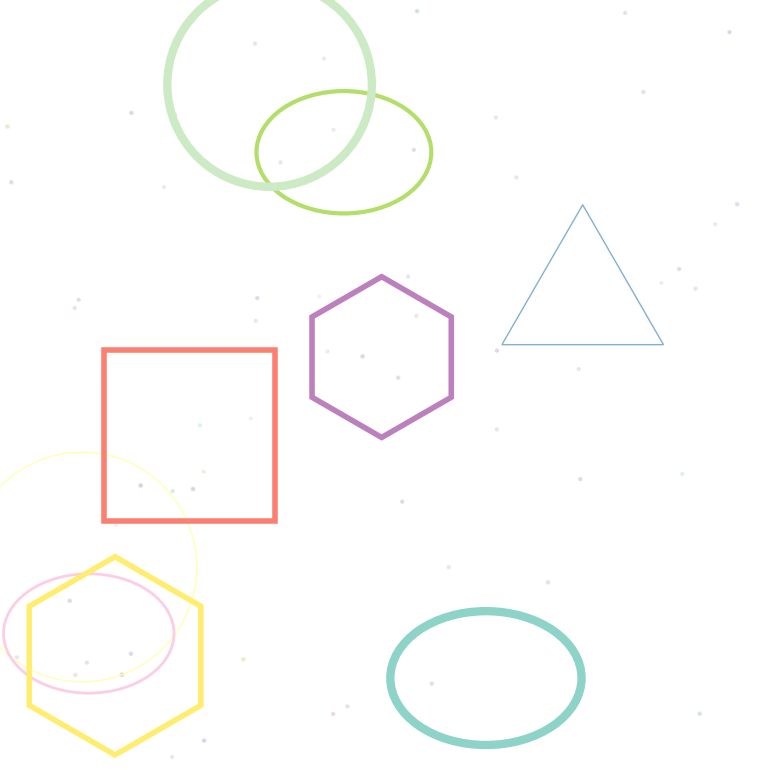[{"shape": "oval", "thickness": 3, "radius": 0.62, "center": [0.631, 0.119]}, {"shape": "circle", "thickness": 0.5, "radius": 0.75, "center": [0.107, 0.264]}, {"shape": "square", "thickness": 2, "radius": 0.55, "center": [0.246, 0.434]}, {"shape": "triangle", "thickness": 0.5, "radius": 0.61, "center": [0.757, 0.613]}, {"shape": "oval", "thickness": 1.5, "radius": 0.57, "center": [0.447, 0.802]}, {"shape": "oval", "thickness": 1, "radius": 0.55, "center": [0.115, 0.177]}, {"shape": "hexagon", "thickness": 2, "radius": 0.52, "center": [0.496, 0.536]}, {"shape": "circle", "thickness": 3, "radius": 0.66, "center": [0.35, 0.89]}, {"shape": "hexagon", "thickness": 2, "radius": 0.64, "center": [0.149, 0.148]}]